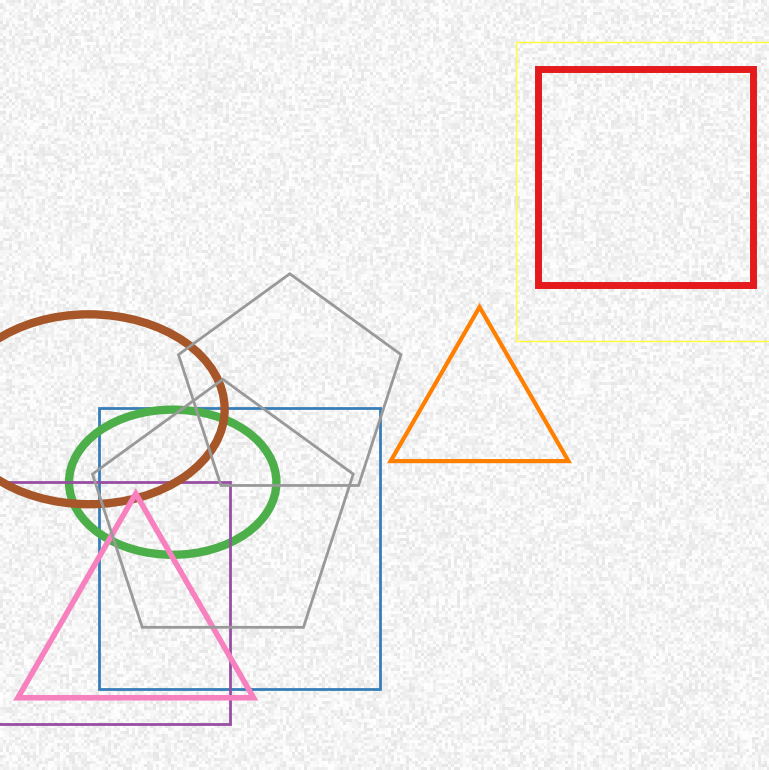[{"shape": "square", "thickness": 2.5, "radius": 0.7, "center": [0.838, 0.77]}, {"shape": "square", "thickness": 1, "radius": 0.91, "center": [0.311, 0.287]}, {"shape": "oval", "thickness": 3, "radius": 0.67, "center": [0.224, 0.374]}, {"shape": "square", "thickness": 1, "radius": 0.78, "center": [0.142, 0.217]}, {"shape": "triangle", "thickness": 1.5, "radius": 0.67, "center": [0.623, 0.468]}, {"shape": "square", "thickness": 0.5, "radius": 0.97, "center": [0.863, 0.751]}, {"shape": "oval", "thickness": 3, "radius": 0.88, "center": [0.116, 0.468]}, {"shape": "triangle", "thickness": 2, "radius": 0.88, "center": [0.176, 0.182]}, {"shape": "pentagon", "thickness": 1, "radius": 0.89, "center": [0.289, 0.329]}, {"shape": "pentagon", "thickness": 1, "radius": 0.76, "center": [0.376, 0.492]}]